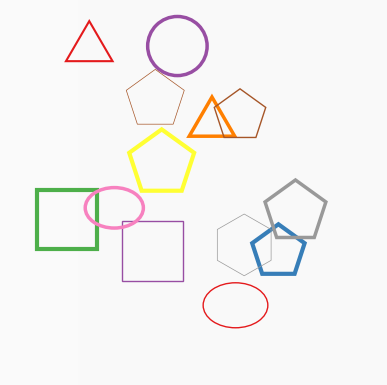[{"shape": "oval", "thickness": 1, "radius": 0.42, "center": [0.608, 0.207]}, {"shape": "triangle", "thickness": 1.5, "radius": 0.35, "center": [0.23, 0.876]}, {"shape": "pentagon", "thickness": 3, "radius": 0.36, "center": [0.718, 0.346]}, {"shape": "square", "thickness": 3, "radius": 0.38, "center": [0.173, 0.43]}, {"shape": "square", "thickness": 1, "radius": 0.39, "center": [0.393, 0.349]}, {"shape": "circle", "thickness": 2.5, "radius": 0.38, "center": [0.458, 0.88]}, {"shape": "triangle", "thickness": 2.5, "radius": 0.34, "center": [0.547, 0.68]}, {"shape": "pentagon", "thickness": 3, "radius": 0.44, "center": [0.417, 0.576]}, {"shape": "pentagon", "thickness": 0.5, "radius": 0.39, "center": [0.401, 0.741]}, {"shape": "pentagon", "thickness": 1, "radius": 0.35, "center": [0.619, 0.699]}, {"shape": "oval", "thickness": 2.5, "radius": 0.38, "center": [0.295, 0.46]}, {"shape": "hexagon", "thickness": 0.5, "radius": 0.4, "center": [0.63, 0.364]}, {"shape": "pentagon", "thickness": 2.5, "radius": 0.41, "center": [0.762, 0.45]}]